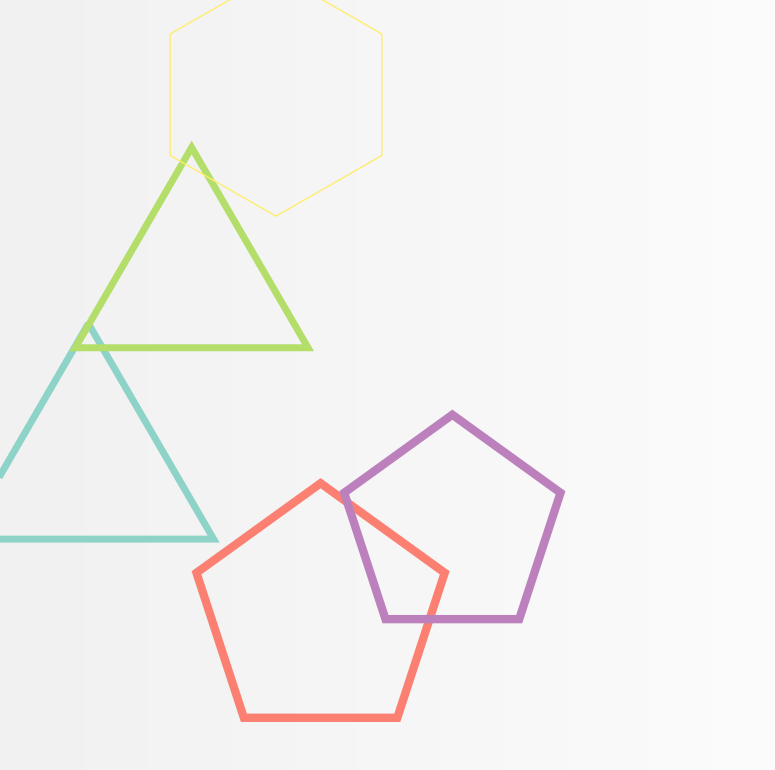[{"shape": "triangle", "thickness": 2.5, "radius": 0.93, "center": [0.114, 0.393]}, {"shape": "pentagon", "thickness": 3, "radius": 0.84, "center": [0.414, 0.204]}, {"shape": "triangle", "thickness": 2.5, "radius": 0.87, "center": [0.247, 0.635]}, {"shape": "pentagon", "thickness": 3, "radius": 0.73, "center": [0.584, 0.315]}, {"shape": "hexagon", "thickness": 0.5, "radius": 0.79, "center": [0.356, 0.877]}]